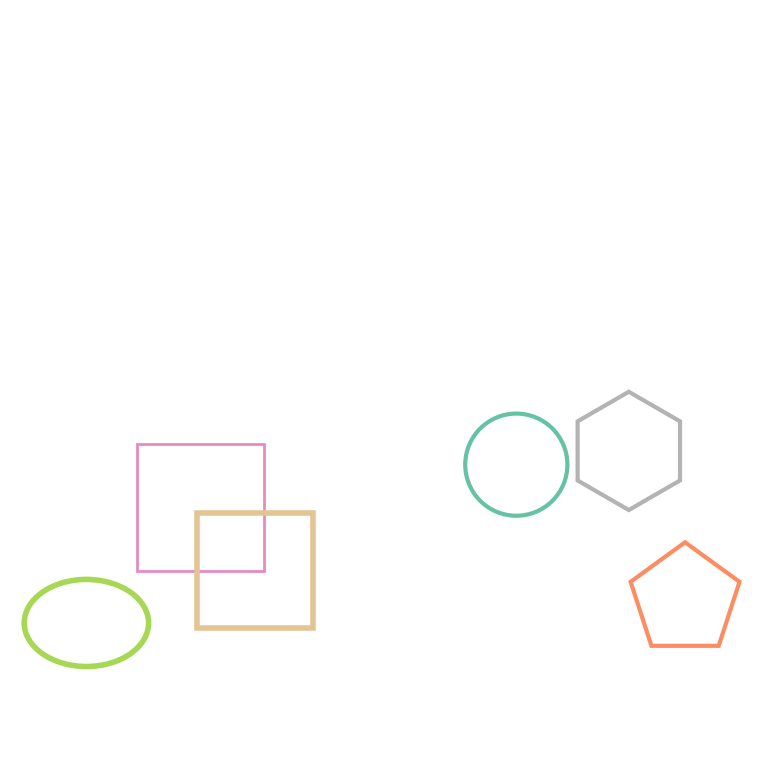[{"shape": "circle", "thickness": 1.5, "radius": 0.33, "center": [0.671, 0.397]}, {"shape": "pentagon", "thickness": 1.5, "radius": 0.37, "center": [0.89, 0.221]}, {"shape": "square", "thickness": 1, "radius": 0.41, "center": [0.26, 0.341]}, {"shape": "oval", "thickness": 2, "radius": 0.4, "center": [0.112, 0.191]}, {"shape": "square", "thickness": 2, "radius": 0.37, "center": [0.331, 0.259]}, {"shape": "hexagon", "thickness": 1.5, "radius": 0.38, "center": [0.817, 0.414]}]